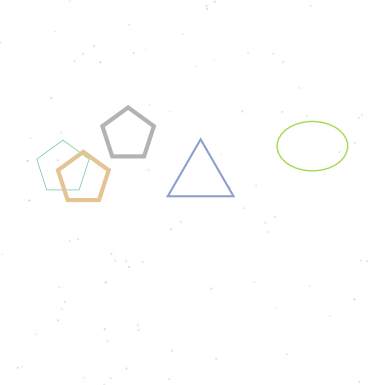[{"shape": "pentagon", "thickness": 0.5, "radius": 0.36, "center": [0.164, 0.565]}, {"shape": "triangle", "thickness": 1.5, "radius": 0.49, "center": [0.521, 0.54]}, {"shape": "oval", "thickness": 1, "radius": 0.46, "center": [0.811, 0.62]}, {"shape": "pentagon", "thickness": 3, "radius": 0.35, "center": [0.216, 0.536]}, {"shape": "pentagon", "thickness": 3, "radius": 0.35, "center": [0.333, 0.651]}]